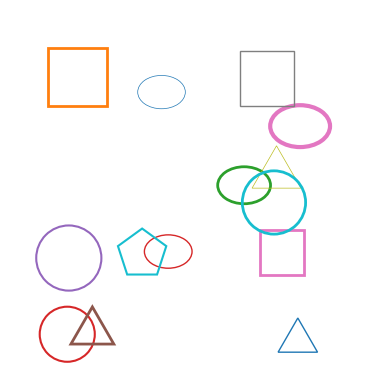[{"shape": "triangle", "thickness": 1, "radius": 0.3, "center": [0.774, 0.115]}, {"shape": "oval", "thickness": 0.5, "radius": 0.31, "center": [0.42, 0.761]}, {"shape": "square", "thickness": 2, "radius": 0.38, "center": [0.201, 0.8]}, {"shape": "oval", "thickness": 2, "radius": 0.34, "center": [0.634, 0.519]}, {"shape": "circle", "thickness": 1.5, "radius": 0.36, "center": [0.175, 0.132]}, {"shape": "oval", "thickness": 1, "radius": 0.31, "center": [0.437, 0.347]}, {"shape": "circle", "thickness": 1.5, "radius": 0.42, "center": [0.179, 0.33]}, {"shape": "triangle", "thickness": 2, "radius": 0.32, "center": [0.24, 0.138]}, {"shape": "square", "thickness": 2, "radius": 0.29, "center": [0.732, 0.343]}, {"shape": "oval", "thickness": 3, "radius": 0.39, "center": [0.78, 0.672]}, {"shape": "square", "thickness": 1, "radius": 0.36, "center": [0.693, 0.796]}, {"shape": "triangle", "thickness": 0.5, "radius": 0.37, "center": [0.718, 0.548]}, {"shape": "circle", "thickness": 2, "radius": 0.41, "center": [0.712, 0.474]}, {"shape": "pentagon", "thickness": 1.5, "radius": 0.33, "center": [0.369, 0.34]}]